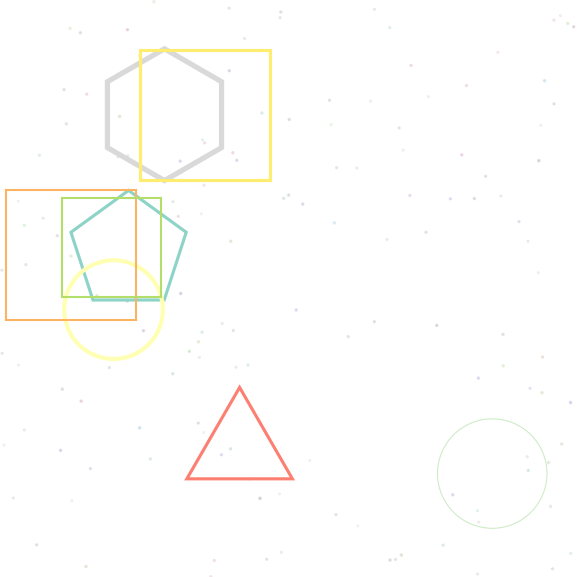[{"shape": "pentagon", "thickness": 1.5, "radius": 0.52, "center": [0.223, 0.565]}, {"shape": "circle", "thickness": 2, "radius": 0.43, "center": [0.197, 0.463]}, {"shape": "triangle", "thickness": 1.5, "radius": 0.53, "center": [0.415, 0.223]}, {"shape": "square", "thickness": 1, "radius": 0.56, "center": [0.122, 0.558]}, {"shape": "square", "thickness": 1, "radius": 0.43, "center": [0.192, 0.57]}, {"shape": "hexagon", "thickness": 2.5, "radius": 0.57, "center": [0.285, 0.801]}, {"shape": "circle", "thickness": 0.5, "radius": 0.47, "center": [0.852, 0.179]}, {"shape": "square", "thickness": 1.5, "radius": 0.57, "center": [0.355, 0.8]}]